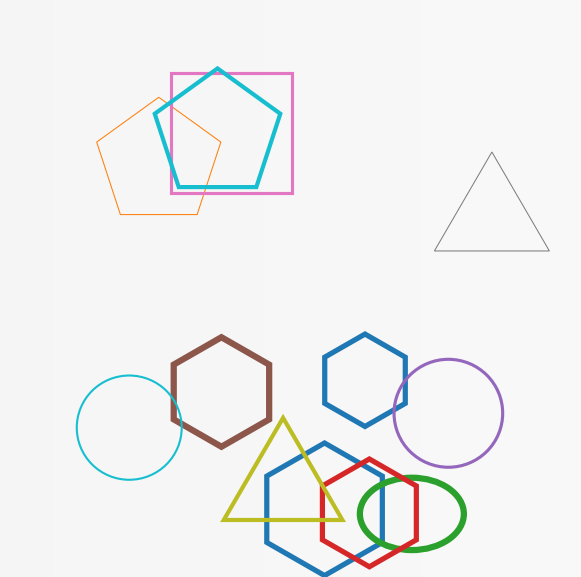[{"shape": "hexagon", "thickness": 2.5, "radius": 0.4, "center": [0.628, 0.341]}, {"shape": "hexagon", "thickness": 2.5, "radius": 0.57, "center": [0.558, 0.117]}, {"shape": "pentagon", "thickness": 0.5, "radius": 0.56, "center": [0.273, 0.718]}, {"shape": "oval", "thickness": 3, "radius": 0.45, "center": [0.709, 0.109]}, {"shape": "hexagon", "thickness": 2.5, "radius": 0.47, "center": [0.635, 0.111]}, {"shape": "circle", "thickness": 1.5, "radius": 0.47, "center": [0.771, 0.284]}, {"shape": "hexagon", "thickness": 3, "radius": 0.47, "center": [0.381, 0.32]}, {"shape": "square", "thickness": 1.5, "radius": 0.52, "center": [0.398, 0.769]}, {"shape": "triangle", "thickness": 0.5, "radius": 0.57, "center": [0.846, 0.622]}, {"shape": "triangle", "thickness": 2, "radius": 0.59, "center": [0.487, 0.158]}, {"shape": "circle", "thickness": 1, "radius": 0.45, "center": [0.222, 0.259]}, {"shape": "pentagon", "thickness": 2, "radius": 0.57, "center": [0.374, 0.767]}]